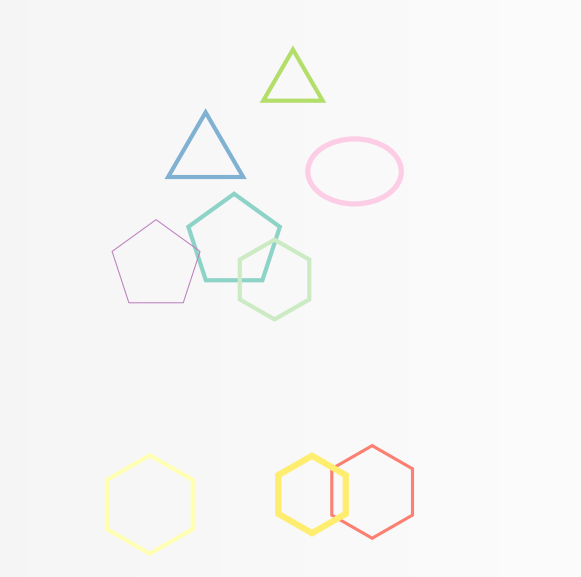[{"shape": "pentagon", "thickness": 2, "radius": 0.41, "center": [0.403, 0.581]}, {"shape": "hexagon", "thickness": 2, "radius": 0.43, "center": [0.258, 0.126]}, {"shape": "hexagon", "thickness": 1.5, "radius": 0.4, "center": [0.64, 0.147]}, {"shape": "triangle", "thickness": 2, "radius": 0.37, "center": [0.354, 0.73]}, {"shape": "triangle", "thickness": 2, "radius": 0.3, "center": [0.504, 0.854]}, {"shape": "oval", "thickness": 2.5, "radius": 0.4, "center": [0.61, 0.702]}, {"shape": "pentagon", "thickness": 0.5, "radius": 0.4, "center": [0.268, 0.539]}, {"shape": "hexagon", "thickness": 2, "radius": 0.35, "center": [0.472, 0.515]}, {"shape": "hexagon", "thickness": 3, "radius": 0.34, "center": [0.537, 0.143]}]